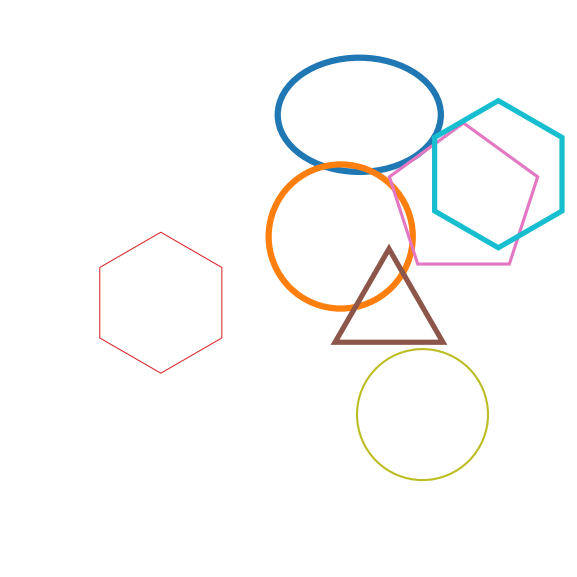[{"shape": "oval", "thickness": 3, "radius": 0.71, "center": [0.622, 0.8]}, {"shape": "circle", "thickness": 3, "radius": 0.62, "center": [0.59, 0.59]}, {"shape": "hexagon", "thickness": 0.5, "radius": 0.61, "center": [0.278, 0.475]}, {"shape": "triangle", "thickness": 2.5, "radius": 0.54, "center": [0.674, 0.46]}, {"shape": "pentagon", "thickness": 1.5, "radius": 0.67, "center": [0.803, 0.651]}, {"shape": "circle", "thickness": 1, "radius": 0.57, "center": [0.732, 0.281]}, {"shape": "hexagon", "thickness": 2.5, "radius": 0.64, "center": [0.863, 0.697]}]